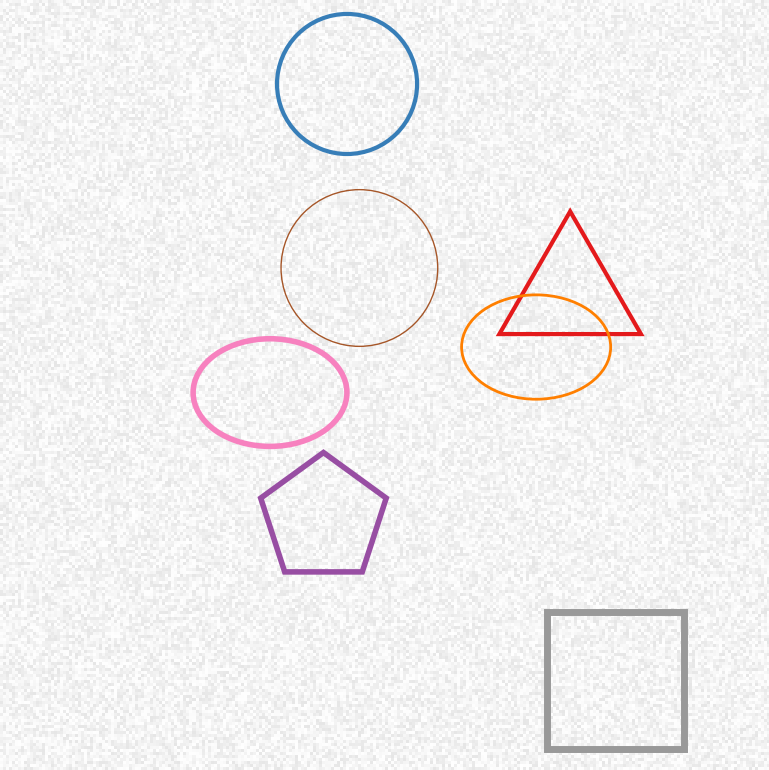[{"shape": "triangle", "thickness": 1.5, "radius": 0.53, "center": [0.74, 0.619]}, {"shape": "circle", "thickness": 1.5, "radius": 0.45, "center": [0.451, 0.891]}, {"shape": "pentagon", "thickness": 2, "radius": 0.43, "center": [0.42, 0.327]}, {"shape": "oval", "thickness": 1, "radius": 0.48, "center": [0.696, 0.549]}, {"shape": "circle", "thickness": 0.5, "radius": 0.51, "center": [0.467, 0.652]}, {"shape": "oval", "thickness": 2, "radius": 0.5, "center": [0.351, 0.49]}, {"shape": "square", "thickness": 2.5, "radius": 0.44, "center": [0.799, 0.116]}]